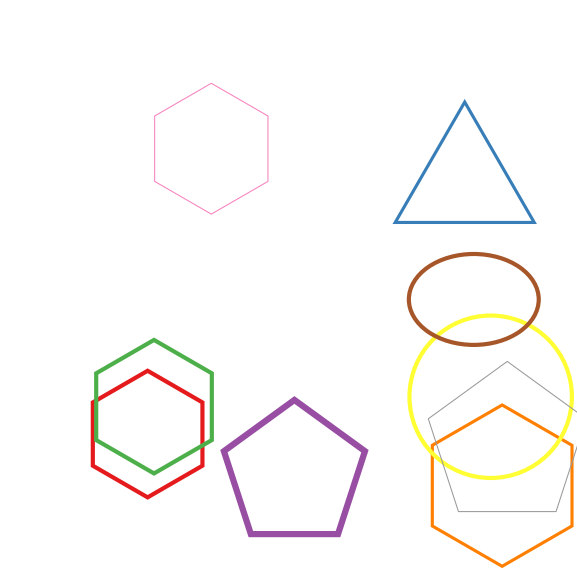[{"shape": "hexagon", "thickness": 2, "radius": 0.55, "center": [0.256, 0.248]}, {"shape": "triangle", "thickness": 1.5, "radius": 0.69, "center": [0.805, 0.683]}, {"shape": "hexagon", "thickness": 2, "radius": 0.58, "center": [0.267, 0.295]}, {"shape": "pentagon", "thickness": 3, "radius": 0.64, "center": [0.51, 0.178]}, {"shape": "hexagon", "thickness": 1.5, "radius": 0.7, "center": [0.87, 0.158]}, {"shape": "circle", "thickness": 2, "radius": 0.7, "center": [0.85, 0.312]}, {"shape": "oval", "thickness": 2, "radius": 0.56, "center": [0.82, 0.481]}, {"shape": "hexagon", "thickness": 0.5, "radius": 0.57, "center": [0.366, 0.742]}, {"shape": "pentagon", "thickness": 0.5, "radius": 0.72, "center": [0.878, 0.23]}]